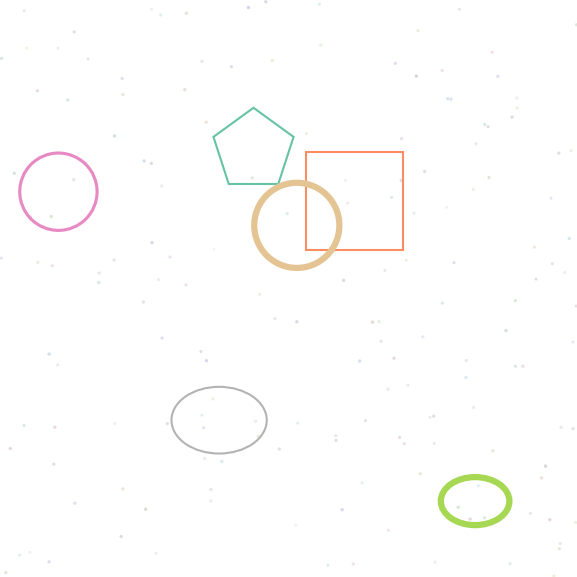[{"shape": "pentagon", "thickness": 1, "radius": 0.36, "center": [0.439, 0.74]}, {"shape": "square", "thickness": 1, "radius": 0.42, "center": [0.614, 0.651]}, {"shape": "circle", "thickness": 1.5, "radius": 0.33, "center": [0.101, 0.667]}, {"shape": "oval", "thickness": 3, "radius": 0.3, "center": [0.823, 0.131]}, {"shape": "circle", "thickness": 3, "radius": 0.37, "center": [0.514, 0.609]}, {"shape": "oval", "thickness": 1, "radius": 0.41, "center": [0.379, 0.272]}]